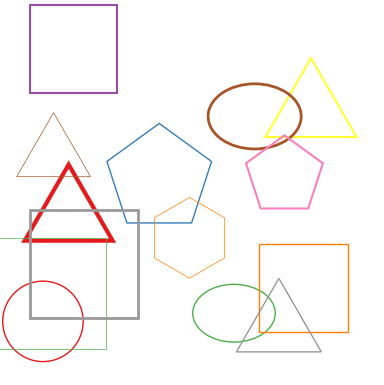[{"shape": "triangle", "thickness": 3, "radius": 0.66, "center": [0.178, 0.441]}, {"shape": "circle", "thickness": 1, "radius": 0.52, "center": [0.112, 0.165]}, {"shape": "pentagon", "thickness": 1, "radius": 0.71, "center": [0.414, 0.536]}, {"shape": "square", "thickness": 0.5, "radius": 0.72, "center": [0.133, 0.238]}, {"shape": "oval", "thickness": 1, "radius": 0.54, "center": [0.608, 0.186]}, {"shape": "square", "thickness": 1.5, "radius": 0.57, "center": [0.191, 0.873]}, {"shape": "square", "thickness": 1, "radius": 0.57, "center": [0.788, 0.253]}, {"shape": "hexagon", "thickness": 0.5, "radius": 0.52, "center": [0.492, 0.382]}, {"shape": "triangle", "thickness": 1.5, "radius": 0.68, "center": [0.808, 0.713]}, {"shape": "oval", "thickness": 2, "radius": 0.6, "center": [0.661, 0.698]}, {"shape": "triangle", "thickness": 0.5, "radius": 0.55, "center": [0.139, 0.596]}, {"shape": "pentagon", "thickness": 1.5, "radius": 0.52, "center": [0.739, 0.543]}, {"shape": "triangle", "thickness": 1, "radius": 0.64, "center": [0.724, 0.15]}, {"shape": "square", "thickness": 2, "radius": 0.7, "center": [0.217, 0.314]}]